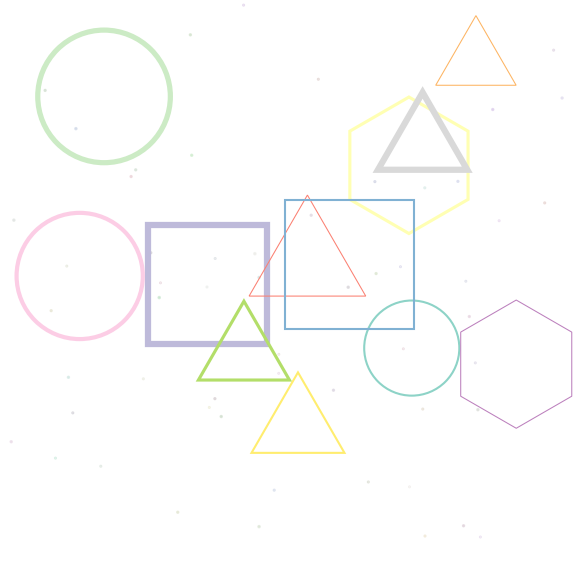[{"shape": "circle", "thickness": 1, "radius": 0.41, "center": [0.713, 0.396]}, {"shape": "hexagon", "thickness": 1.5, "radius": 0.59, "center": [0.708, 0.713]}, {"shape": "square", "thickness": 3, "radius": 0.52, "center": [0.359, 0.506]}, {"shape": "triangle", "thickness": 0.5, "radius": 0.58, "center": [0.532, 0.545]}, {"shape": "square", "thickness": 1, "radius": 0.56, "center": [0.605, 0.541]}, {"shape": "triangle", "thickness": 0.5, "radius": 0.4, "center": [0.824, 0.892]}, {"shape": "triangle", "thickness": 1.5, "radius": 0.46, "center": [0.422, 0.387]}, {"shape": "circle", "thickness": 2, "radius": 0.55, "center": [0.138, 0.521]}, {"shape": "triangle", "thickness": 3, "radius": 0.45, "center": [0.732, 0.75]}, {"shape": "hexagon", "thickness": 0.5, "radius": 0.56, "center": [0.894, 0.369]}, {"shape": "circle", "thickness": 2.5, "radius": 0.57, "center": [0.18, 0.832]}, {"shape": "triangle", "thickness": 1, "radius": 0.46, "center": [0.516, 0.261]}]